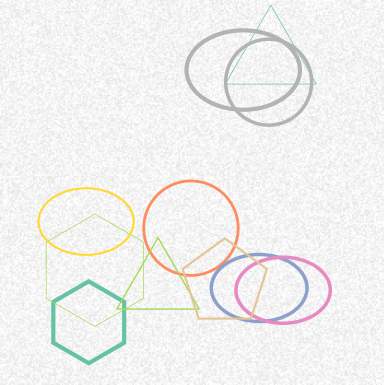[{"shape": "hexagon", "thickness": 3, "radius": 0.53, "center": [0.23, 0.163]}, {"shape": "triangle", "thickness": 0.5, "radius": 0.68, "center": [0.703, 0.85]}, {"shape": "circle", "thickness": 2, "radius": 0.61, "center": [0.496, 0.407]}, {"shape": "oval", "thickness": 2.5, "radius": 0.62, "center": [0.673, 0.252]}, {"shape": "oval", "thickness": 2.5, "radius": 0.61, "center": [0.735, 0.246]}, {"shape": "triangle", "thickness": 1, "radius": 0.62, "center": [0.41, 0.259]}, {"shape": "hexagon", "thickness": 0.5, "radius": 0.73, "center": [0.247, 0.298]}, {"shape": "oval", "thickness": 1.5, "radius": 0.62, "center": [0.224, 0.425]}, {"shape": "pentagon", "thickness": 1.5, "radius": 0.58, "center": [0.584, 0.266]}, {"shape": "circle", "thickness": 2.5, "radius": 0.56, "center": [0.698, 0.787]}, {"shape": "oval", "thickness": 3, "radius": 0.74, "center": [0.632, 0.818]}]